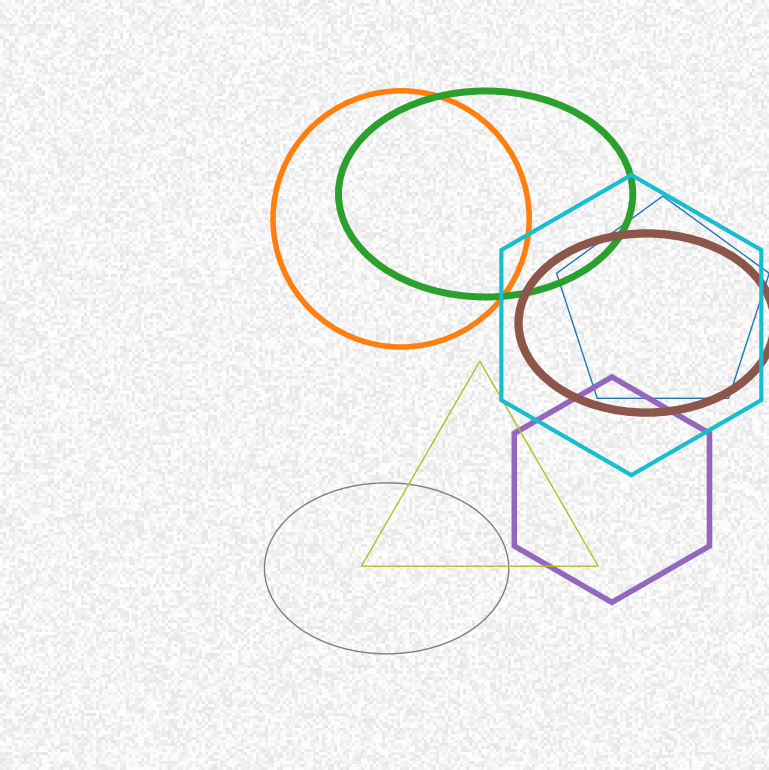[{"shape": "pentagon", "thickness": 0.5, "radius": 0.73, "center": [0.861, 0.6]}, {"shape": "circle", "thickness": 2, "radius": 0.83, "center": [0.521, 0.716]}, {"shape": "oval", "thickness": 2.5, "radius": 0.96, "center": [0.631, 0.748]}, {"shape": "hexagon", "thickness": 2, "radius": 0.73, "center": [0.795, 0.364]}, {"shape": "oval", "thickness": 3, "radius": 0.83, "center": [0.84, 0.581]}, {"shape": "oval", "thickness": 0.5, "radius": 0.79, "center": [0.502, 0.262]}, {"shape": "triangle", "thickness": 0.5, "radius": 0.89, "center": [0.623, 0.353]}, {"shape": "hexagon", "thickness": 1.5, "radius": 0.97, "center": [0.82, 0.578]}]